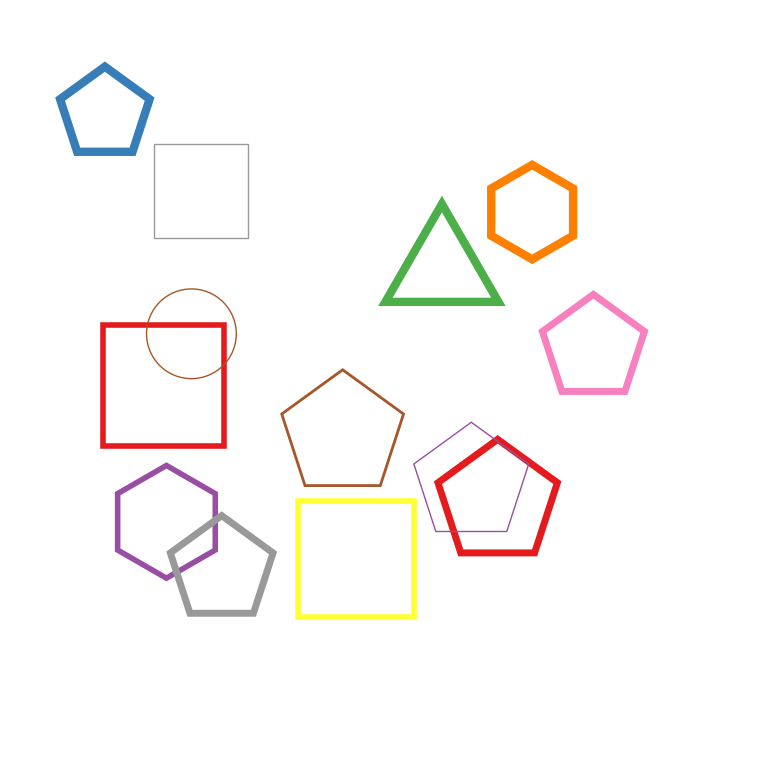[{"shape": "pentagon", "thickness": 2.5, "radius": 0.41, "center": [0.646, 0.348]}, {"shape": "square", "thickness": 2, "radius": 0.39, "center": [0.213, 0.499]}, {"shape": "pentagon", "thickness": 3, "radius": 0.31, "center": [0.136, 0.852]}, {"shape": "triangle", "thickness": 3, "radius": 0.42, "center": [0.574, 0.65]}, {"shape": "hexagon", "thickness": 2, "radius": 0.37, "center": [0.216, 0.322]}, {"shape": "pentagon", "thickness": 0.5, "radius": 0.39, "center": [0.612, 0.373]}, {"shape": "hexagon", "thickness": 3, "radius": 0.31, "center": [0.691, 0.725]}, {"shape": "square", "thickness": 2, "radius": 0.38, "center": [0.462, 0.274]}, {"shape": "circle", "thickness": 0.5, "radius": 0.29, "center": [0.249, 0.567]}, {"shape": "pentagon", "thickness": 1, "radius": 0.42, "center": [0.445, 0.437]}, {"shape": "pentagon", "thickness": 2.5, "radius": 0.35, "center": [0.771, 0.548]}, {"shape": "pentagon", "thickness": 2.5, "radius": 0.35, "center": [0.288, 0.26]}, {"shape": "square", "thickness": 0.5, "radius": 0.3, "center": [0.261, 0.752]}]